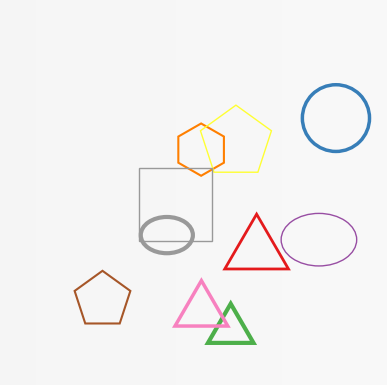[{"shape": "triangle", "thickness": 2, "radius": 0.47, "center": [0.662, 0.349]}, {"shape": "circle", "thickness": 2.5, "radius": 0.43, "center": [0.867, 0.693]}, {"shape": "triangle", "thickness": 3, "radius": 0.34, "center": [0.595, 0.143]}, {"shape": "oval", "thickness": 1, "radius": 0.49, "center": [0.823, 0.377]}, {"shape": "hexagon", "thickness": 1.5, "radius": 0.34, "center": [0.519, 0.611]}, {"shape": "pentagon", "thickness": 1, "radius": 0.48, "center": [0.609, 0.631]}, {"shape": "pentagon", "thickness": 1.5, "radius": 0.38, "center": [0.264, 0.221]}, {"shape": "triangle", "thickness": 2.5, "radius": 0.39, "center": [0.52, 0.192]}, {"shape": "square", "thickness": 1, "radius": 0.47, "center": [0.454, 0.468]}, {"shape": "oval", "thickness": 3, "radius": 0.34, "center": [0.431, 0.389]}]